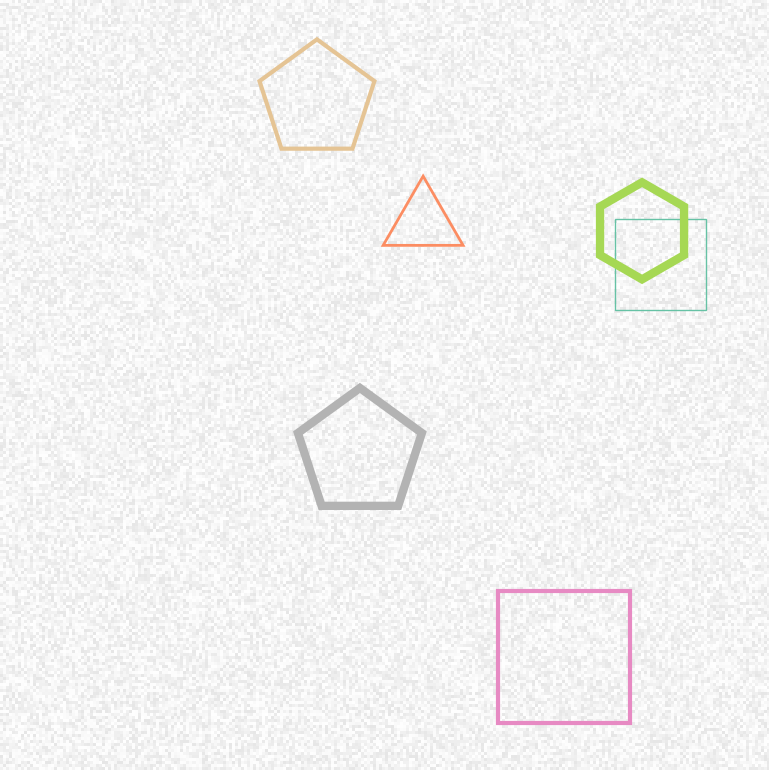[{"shape": "square", "thickness": 0.5, "radius": 0.3, "center": [0.857, 0.657]}, {"shape": "triangle", "thickness": 1, "radius": 0.3, "center": [0.549, 0.711]}, {"shape": "square", "thickness": 1.5, "radius": 0.43, "center": [0.733, 0.147]}, {"shape": "hexagon", "thickness": 3, "radius": 0.32, "center": [0.834, 0.7]}, {"shape": "pentagon", "thickness": 1.5, "radius": 0.39, "center": [0.412, 0.87]}, {"shape": "pentagon", "thickness": 3, "radius": 0.42, "center": [0.467, 0.412]}]